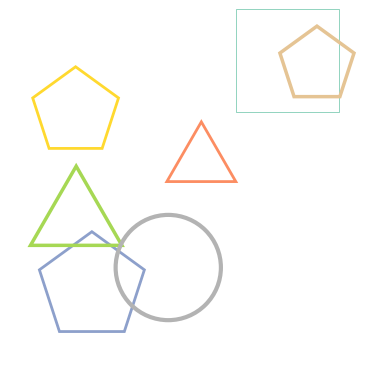[{"shape": "square", "thickness": 0.5, "radius": 0.67, "center": [0.747, 0.843]}, {"shape": "triangle", "thickness": 2, "radius": 0.52, "center": [0.523, 0.58]}, {"shape": "pentagon", "thickness": 2, "radius": 0.72, "center": [0.239, 0.255]}, {"shape": "triangle", "thickness": 2.5, "radius": 0.69, "center": [0.198, 0.431]}, {"shape": "pentagon", "thickness": 2, "radius": 0.59, "center": [0.196, 0.709]}, {"shape": "pentagon", "thickness": 2.5, "radius": 0.51, "center": [0.823, 0.831]}, {"shape": "circle", "thickness": 3, "radius": 0.68, "center": [0.437, 0.305]}]